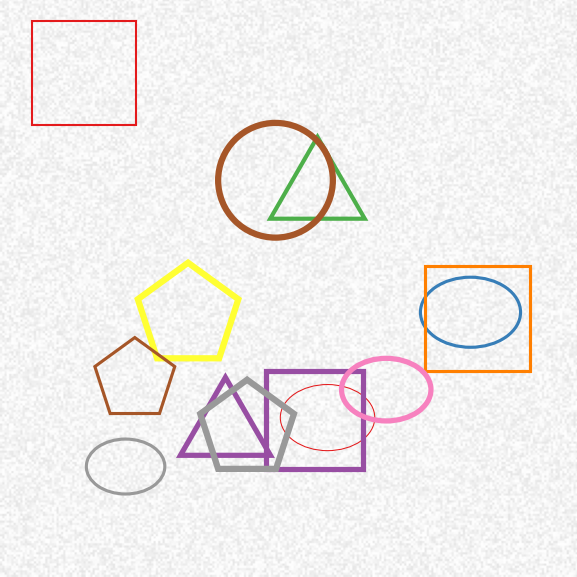[{"shape": "oval", "thickness": 0.5, "radius": 0.41, "center": [0.567, 0.276]}, {"shape": "square", "thickness": 1, "radius": 0.45, "center": [0.146, 0.872]}, {"shape": "oval", "thickness": 1.5, "radius": 0.43, "center": [0.815, 0.458]}, {"shape": "triangle", "thickness": 2, "radius": 0.47, "center": [0.55, 0.668]}, {"shape": "triangle", "thickness": 2.5, "radius": 0.45, "center": [0.39, 0.256]}, {"shape": "square", "thickness": 2.5, "radius": 0.42, "center": [0.544, 0.272]}, {"shape": "square", "thickness": 1.5, "radius": 0.45, "center": [0.827, 0.448]}, {"shape": "pentagon", "thickness": 3, "radius": 0.46, "center": [0.326, 0.453]}, {"shape": "circle", "thickness": 3, "radius": 0.5, "center": [0.477, 0.687]}, {"shape": "pentagon", "thickness": 1.5, "radius": 0.36, "center": [0.233, 0.342]}, {"shape": "oval", "thickness": 2.5, "radius": 0.39, "center": [0.669, 0.324]}, {"shape": "oval", "thickness": 1.5, "radius": 0.34, "center": [0.217, 0.191]}, {"shape": "pentagon", "thickness": 3, "radius": 0.43, "center": [0.428, 0.256]}]